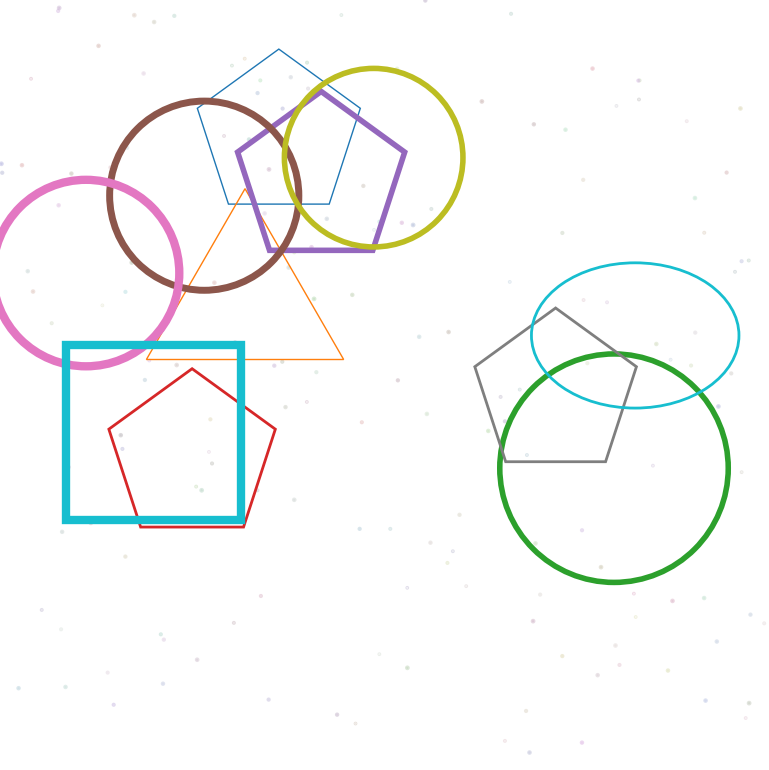[{"shape": "pentagon", "thickness": 0.5, "radius": 0.56, "center": [0.362, 0.825]}, {"shape": "triangle", "thickness": 0.5, "radius": 0.74, "center": [0.318, 0.607]}, {"shape": "circle", "thickness": 2, "radius": 0.74, "center": [0.797, 0.392]}, {"shape": "pentagon", "thickness": 1, "radius": 0.57, "center": [0.249, 0.407]}, {"shape": "pentagon", "thickness": 2, "radius": 0.57, "center": [0.417, 0.767]}, {"shape": "circle", "thickness": 2.5, "radius": 0.61, "center": [0.265, 0.746]}, {"shape": "circle", "thickness": 3, "radius": 0.61, "center": [0.112, 0.645]}, {"shape": "pentagon", "thickness": 1, "radius": 0.55, "center": [0.722, 0.49]}, {"shape": "circle", "thickness": 2, "radius": 0.58, "center": [0.485, 0.795]}, {"shape": "square", "thickness": 3, "radius": 0.57, "center": [0.199, 0.439]}, {"shape": "oval", "thickness": 1, "radius": 0.67, "center": [0.825, 0.564]}]